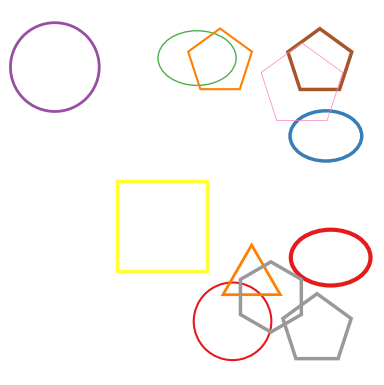[{"shape": "oval", "thickness": 3, "radius": 0.52, "center": [0.859, 0.331]}, {"shape": "circle", "thickness": 1.5, "radius": 0.5, "center": [0.604, 0.165]}, {"shape": "oval", "thickness": 2.5, "radius": 0.47, "center": [0.846, 0.647]}, {"shape": "oval", "thickness": 1, "radius": 0.51, "center": [0.512, 0.849]}, {"shape": "circle", "thickness": 2, "radius": 0.58, "center": [0.142, 0.826]}, {"shape": "triangle", "thickness": 2, "radius": 0.43, "center": [0.654, 0.278]}, {"shape": "pentagon", "thickness": 1.5, "radius": 0.44, "center": [0.572, 0.839]}, {"shape": "square", "thickness": 2.5, "radius": 0.58, "center": [0.42, 0.414]}, {"shape": "pentagon", "thickness": 2.5, "radius": 0.44, "center": [0.831, 0.838]}, {"shape": "pentagon", "thickness": 0.5, "radius": 0.56, "center": [0.784, 0.777]}, {"shape": "hexagon", "thickness": 2.5, "radius": 0.46, "center": [0.704, 0.229]}, {"shape": "pentagon", "thickness": 2.5, "radius": 0.47, "center": [0.823, 0.144]}]